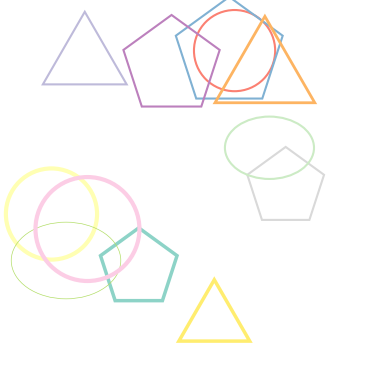[{"shape": "pentagon", "thickness": 2.5, "radius": 0.52, "center": [0.36, 0.304]}, {"shape": "circle", "thickness": 3, "radius": 0.59, "center": [0.134, 0.444]}, {"shape": "triangle", "thickness": 1.5, "radius": 0.63, "center": [0.22, 0.844]}, {"shape": "circle", "thickness": 1.5, "radius": 0.53, "center": [0.609, 0.869]}, {"shape": "pentagon", "thickness": 1.5, "radius": 0.73, "center": [0.595, 0.862]}, {"shape": "triangle", "thickness": 2, "radius": 0.75, "center": [0.688, 0.808]}, {"shape": "oval", "thickness": 0.5, "radius": 0.71, "center": [0.171, 0.323]}, {"shape": "circle", "thickness": 3, "radius": 0.67, "center": [0.227, 0.405]}, {"shape": "pentagon", "thickness": 1.5, "radius": 0.52, "center": [0.742, 0.514]}, {"shape": "pentagon", "thickness": 1.5, "radius": 0.66, "center": [0.446, 0.83]}, {"shape": "oval", "thickness": 1.5, "radius": 0.58, "center": [0.7, 0.616]}, {"shape": "triangle", "thickness": 2.5, "radius": 0.53, "center": [0.557, 0.167]}]